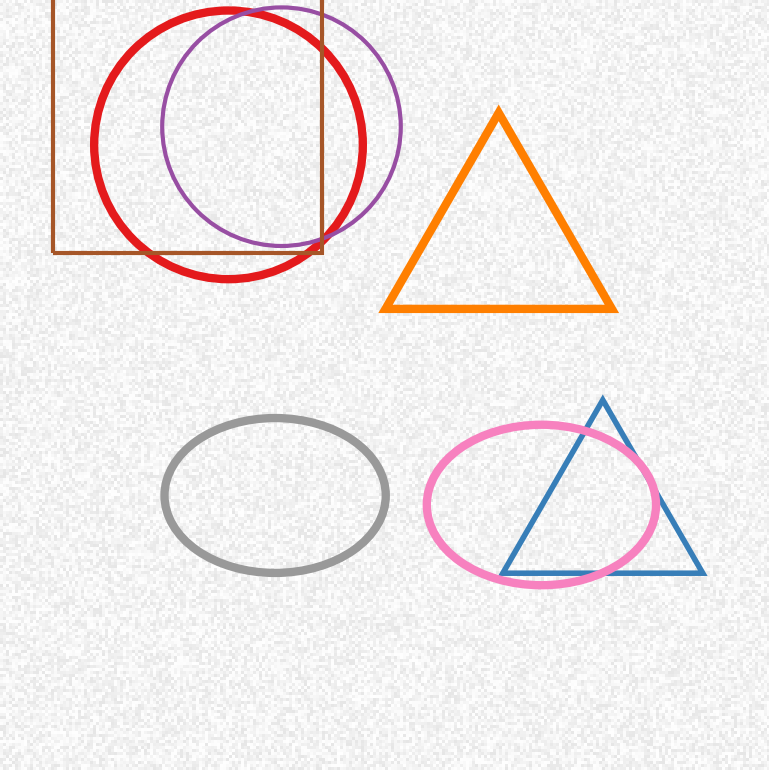[{"shape": "circle", "thickness": 3, "radius": 0.87, "center": [0.297, 0.812]}, {"shape": "triangle", "thickness": 2, "radius": 0.75, "center": [0.783, 0.331]}, {"shape": "circle", "thickness": 1.5, "radius": 0.77, "center": [0.366, 0.835]}, {"shape": "triangle", "thickness": 3, "radius": 0.85, "center": [0.648, 0.684]}, {"shape": "square", "thickness": 1.5, "radius": 0.87, "center": [0.244, 0.847]}, {"shape": "oval", "thickness": 3, "radius": 0.74, "center": [0.703, 0.344]}, {"shape": "oval", "thickness": 3, "radius": 0.72, "center": [0.357, 0.357]}]